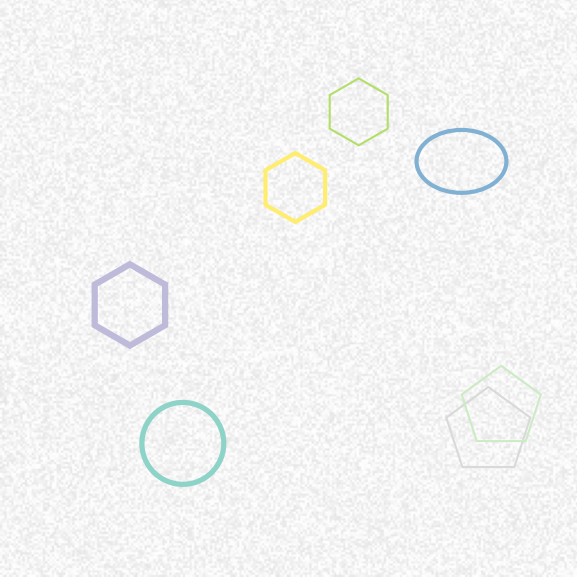[{"shape": "circle", "thickness": 2.5, "radius": 0.35, "center": [0.317, 0.231]}, {"shape": "hexagon", "thickness": 3, "radius": 0.35, "center": [0.225, 0.471]}, {"shape": "oval", "thickness": 2, "radius": 0.39, "center": [0.799, 0.72]}, {"shape": "hexagon", "thickness": 1, "radius": 0.29, "center": [0.621, 0.805]}, {"shape": "pentagon", "thickness": 1, "radius": 0.38, "center": [0.846, 0.252]}, {"shape": "pentagon", "thickness": 1, "radius": 0.36, "center": [0.868, 0.294]}, {"shape": "hexagon", "thickness": 2, "radius": 0.3, "center": [0.511, 0.674]}]